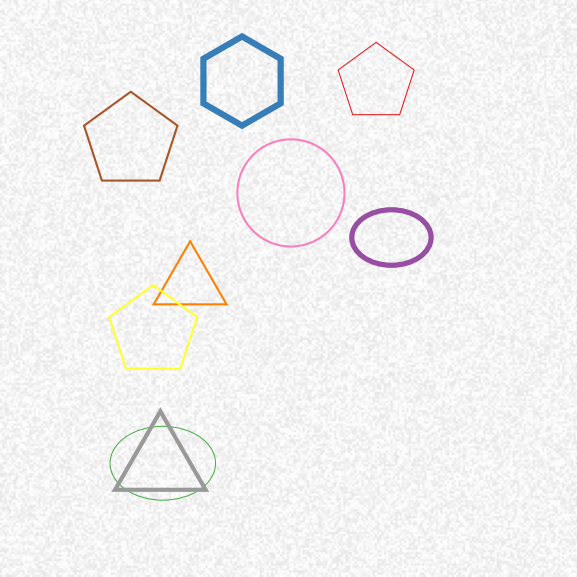[{"shape": "pentagon", "thickness": 0.5, "radius": 0.35, "center": [0.651, 0.857]}, {"shape": "hexagon", "thickness": 3, "radius": 0.39, "center": [0.419, 0.859]}, {"shape": "oval", "thickness": 0.5, "radius": 0.46, "center": [0.282, 0.197]}, {"shape": "oval", "thickness": 2.5, "radius": 0.34, "center": [0.678, 0.588]}, {"shape": "triangle", "thickness": 1, "radius": 0.36, "center": [0.329, 0.509]}, {"shape": "pentagon", "thickness": 1, "radius": 0.4, "center": [0.265, 0.425]}, {"shape": "pentagon", "thickness": 1, "radius": 0.43, "center": [0.226, 0.755]}, {"shape": "circle", "thickness": 1, "radius": 0.46, "center": [0.504, 0.665]}, {"shape": "triangle", "thickness": 2, "radius": 0.45, "center": [0.278, 0.196]}]